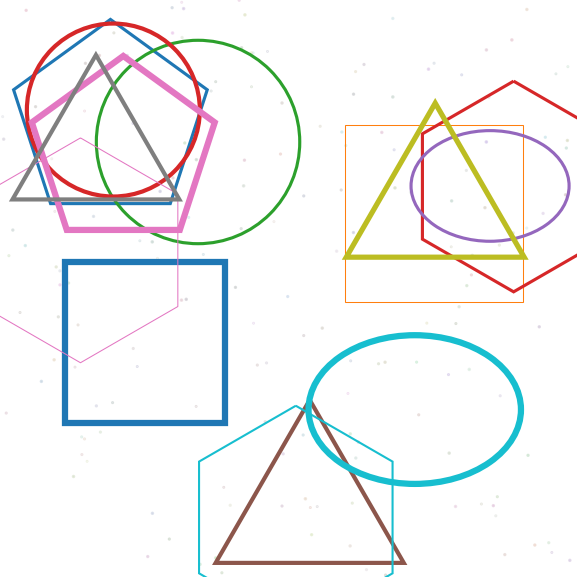[{"shape": "square", "thickness": 3, "radius": 0.69, "center": [0.251, 0.406]}, {"shape": "pentagon", "thickness": 1.5, "radius": 0.88, "center": [0.191, 0.789]}, {"shape": "square", "thickness": 0.5, "radius": 0.77, "center": [0.752, 0.629]}, {"shape": "circle", "thickness": 1.5, "radius": 0.88, "center": [0.343, 0.753]}, {"shape": "hexagon", "thickness": 1.5, "radius": 0.91, "center": [0.889, 0.676]}, {"shape": "circle", "thickness": 2, "radius": 0.75, "center": [0.196, 0.809]}, {"shape": "oval", "thickness": 1.5, "radius": 0.68, "center": [0.849, 0.677]}, {"shape": "triangle", "thickness": 2, "radius": 0.94, "center": [0.536, 0.118]}, {"shape": "pentagon", "thickness": 3, "radius": 0.83, "center": [0.213, 0.736]}, {"shape": "hexagon", "thickness": 0.5, "radius": 0.97, "center": [0.139, 0.566]}, {"shape": "triangle", "thickness": 2, "radius": 0.83, "center": [0.166, 0.737]}, {"shape": "triangle", "thickness": 2.5, "radius": 0.89, "center": [0.754, 0.643]}, {"shape": "hexagon", "thickness": 1, "radius": 0.97, "center": [0.512, 0.103]}, {"shape": "oval", "thickness": 3, "radius": 0.92, "center": [0.718, 0.29]}]